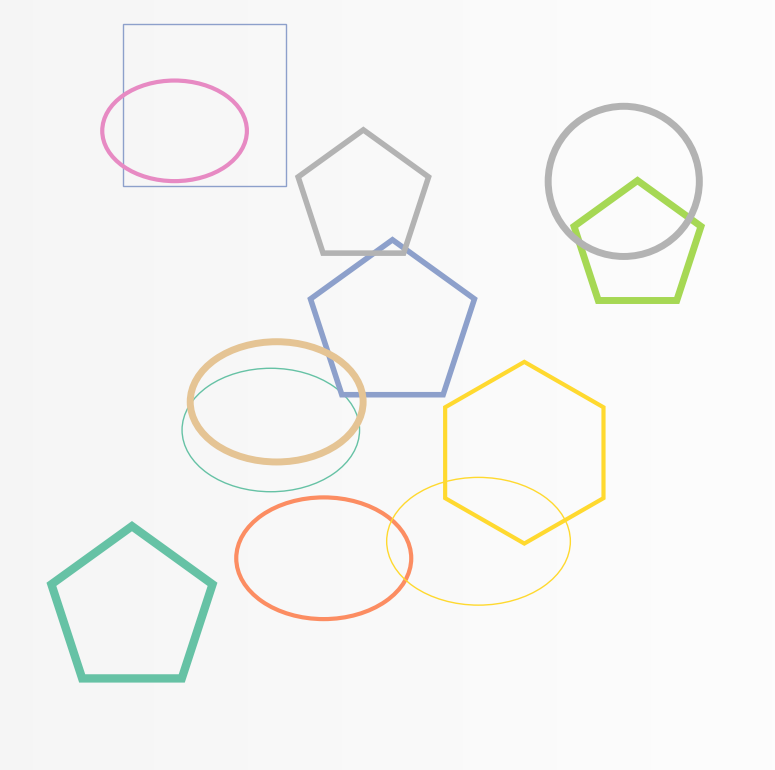[{"shape": "pentagon", "thickness": 3, "radius": 0.55, "center": [0.17, 0.207]}, {"shape": "oval", "thickness": 0.5, "radius": 0.57, "center": [0.349, 0.442]}, {"shape": "oval", "thickness": 1.5, "radius": 0.56, "center": [0.418, 0.275]}, {"shape": "pentagon", "thickness": 2, "radius": 0.56, "center": [0.506, 0.577]}, {"shape": "square", "thickness": 0.5, "radius": 0.52, "center": [0.264, 0.863]}, {"shape": "oval", "thickness": 1.5, "radius": 0.47, "center": [0.225, 0.83]}, {"shape": "pentagon", "thickness": 2.5, "radius": 0.43, "center": [0.823, 0.679]}, {"shape": "hexagon", "thickness": 1.5, "radius": 0.59, "center": [0.677, 0.412]}, {"shape": "oval", "thickness": 0.5, "radius": 0.59, "center": [0.617, 0.297]}, {"shape": "oval", "thickness": 2.5, "radius": 0.56, "center": [0.357, 0.478]}, {"shape": "circle", "thickness": 2.5, "radius": 0.49, "center": [0.805, 0.764]}, {"shape": "pentagon", "thickness": 2, "radius": 0.44, "center": [0.469, 0.743]}]